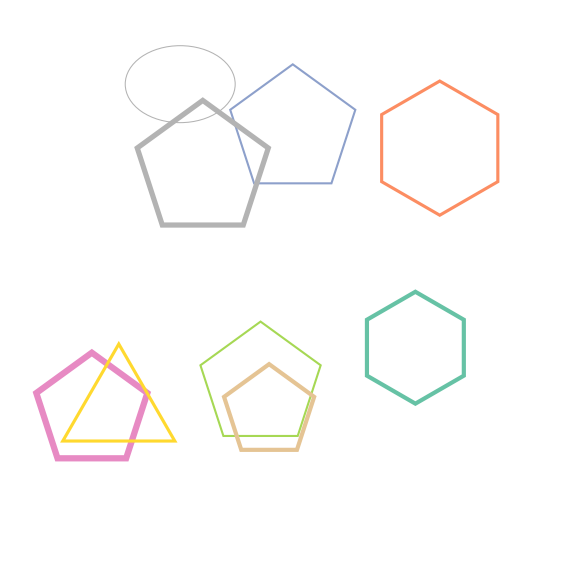[{"shape": "hexagon", "thickness": 2, "radius": 0.48, "center": [0.719, 0.397]}, {"shape": "hexagon", "thickness": 1.5, "radius": 0.58, "center": [0.761, 0.743]}, {"shape": "pentagon", "thickness": 1, "radius": 0.57, "center": [0.507, 0.774]}, {"shape": "pentagon", "thickness": 3, "radius": 0.51, "center": [0.159, 0.287]}, {"shape": "pentagon", "thickness": 1, "radius": 0.55, "center": [0.451, 0.333]}, {"shape": "triangle", "thickness": 1.5, "radius": 0.56, "center": [0.206, 0.291]}, {"shape": "pentagon", "thickness": 2, "radius": 0.41, "center": [0.466, 0.287]}, {"shape": "pentagon", "thickness": 2.5, "radius": 0.6, "center": [0.351, 0.706]}, {"shape": "oval", "thickness": 0.5, "radius": 0.48, "center": [0.312, 0.853]}]